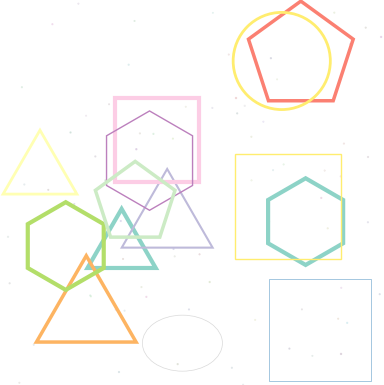[{"shape": "hexagon", "thickness": 3, "radius": 0.56, "center": [0.794, 0.424]}, {"shape": "triangle", "thickness": 3, "radius": 0.51, "center": [0.316, 0.355]}, {"shape": "triangle", "thickness": 2, "radius": 0.55, "center": [0.104, 0.551]}, {"shape": "triangle", "thickness": 1.5, "radius": 0.68, "center": [0.434, 0.425]}, {"shape": "pentagon", "thickness": 2.5, "radius": 0.72, "center": [0.781, 0.854]}, {"shape": "square", "thickness": 0.5, "radius": 0.66, "center": [0.83, 0.143]}, {"shape": "triangle", "thickness": 2.5, "radius": 0.75, "center": [0.224, 0.186]}, {"shape": "hexagon", "thickness": 3, "radius": 0.57, "center": [0.171, 0.361]}, {"shape": "square", "thickness": 3, "radius": 0.54, "center": [0.408, 0.636]}, {"shape": "oval", "thickness": 0.5, "radius": 0.52, "center": [0.474, 0.109]}, {"shape": "hexagon", "thickness": 1, "radius": 0.64, "center": [0.388, 0.583]}, {"shape": "pentagon", "thickness": 2.5, "radius": 0.54, "center": [0.351, 0.472]}, {"shape": "square", "thickness": 1, "radius": 0.69, "center": [0.748, 0.464]}, {"shape": "circle", "thickness": 2, "radius": 0.63, "center": [0.732, 0.842]}]